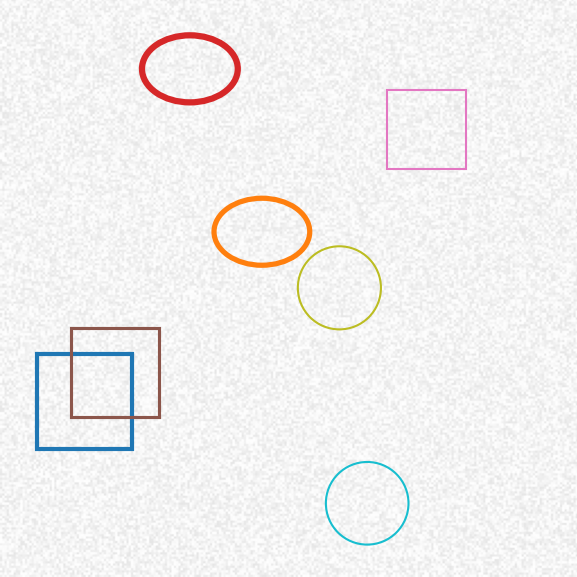[{"shape": "square", "thickness": 2, "radius": 0.41, "center": [0.146, 0.304]}, {"shape": "oval", "thickness": 2.5, "radius": 0.41, "center": [0.453, 0.598]}, {"shape": "oval", "thickness": 3, "radius": 0.41, "center": [0.329, 0.88]}, {"shape": "square", "thickness": 1.5, "radius": 0.38, "center": [0.199, 0.355]}, {"shape": "square", "thickness": 1, "radius": 0.34, "center": [0.739, 0.774]}, {"shape": "circle", "thickness": 1, "radius": 0.36, "center": [0.588, 0.501]}, {"shape": "circle", "thickness": 1, "radius": 0.36, "center": [0.636, 0.128]}]